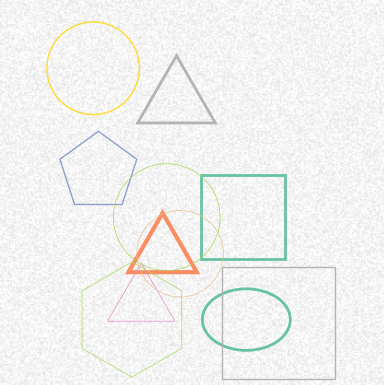[{"shape": "oval", "thickness": 2, "radius": 0.57, "center": [0.64, 0.17]}, {"shape": "square", "thickness": 2, "radius": 0.55, "center": [0.63, 0.436]}, {"shape": "triangle", "thickness": 3, "radius": 0.51, "center": [0.422, 0.344]}, {"shape": "pentagon", "thickness": 1, "radius": 0.53, "center": [0.255, 0.554]}, {"shape": "triangle", "thickness": 0.5, "radius": 0.51, "center": [0.367, 0.216]}, {"shape": "hexagon", "thickness": 0.5, "radius": 0.75, "center": [0.343, 0.17]}, {"shape": "circle", "thickness": 0.5, "radius": 0.69, "center": [0.433, 0.436]}, {"shape": "circle", "thickness": 1, "radius": 0.6, "center": [0.242, 0.823]}, {"shape": "circle", "thickness": 0.5, "radius": 0.56, "center": [0.468, 0.341]}, {"shape": "square", "thickness": 1, "radius": 0.73, "center": [0.723, 0.161]}, {"shape": "triangle", "thickness": 2, "radius": 0.58, "center": [0.458, 0.739]}]